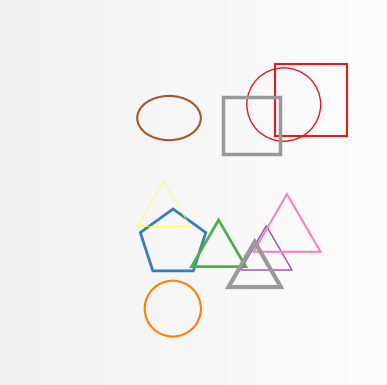[{"shape": "square", "thickness": 1.5, "radius": 0.47, "center": [0.803, 0.741]}, {"shape": "circle", "thickness": 1, "radius": 0.48, "center": [0.732, 0.728]}, {"shape": "pentagon", "thickness": 2, "radius": 0.44, "center": [0.447, 0.368]}, {"shape": "triangle", "thickness": 2, "radius": 0.4, "center": [0.564, 0.348]}, {"shape": "triangle", "thickness": 1, "radius": 0.38, "center": [0.687, 0.337]}, {"shape": "circle", "thickness": 1.5, "radius": 0.36, "center": [0.446, 0.198]}, {"shape": "triangle", "thickness": 0.5, "radius": 0.39, "center": [0.423, 0.451]}, {"shape": "oval", "thickness": 1.5, "radius": 0.41, "center": [0.436, 0.693]}, {"shape": "triangle", "thickness": 1.5, "radius": 0.5, "center": [0.741, 0.396]}, {"shape": "square", "thickness": 2.5, "radius": 0.37, "center": [0.648, 0.673]}, {"shape": "triangle", "thickness": 3, "radius": 0.39, "center": [0.657, 0.294]}]